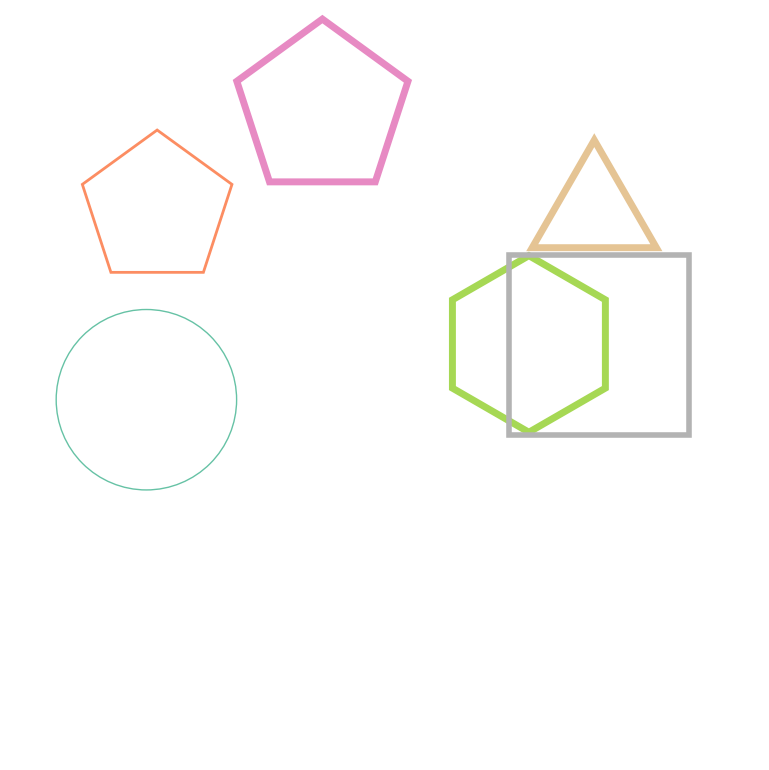[{"shape": "circle", "thickness": 0.5, "radius": 0.59, "center": [0.19, 0.481]}, {"shape": "pentagon", "thickness": 1, "radius": 0.51, "center": [0.204, 0.729]}, {"shape": "pentagon", "thickness": 2.5, "radius": 0.58, "center": [0.419, 0.858]}, {"shape": "hexagon", "thickness": 2.5, "radius": 0.57, "center": [0.687, 0.553]}, {"shape": "triangle", "thickness": 2.5, "radius": 0.47, "center": [0.772, 0.725]}, {"shape": "square", "thickness": 2, "radius": 0.58, "center": [0.778, 0.552]}]